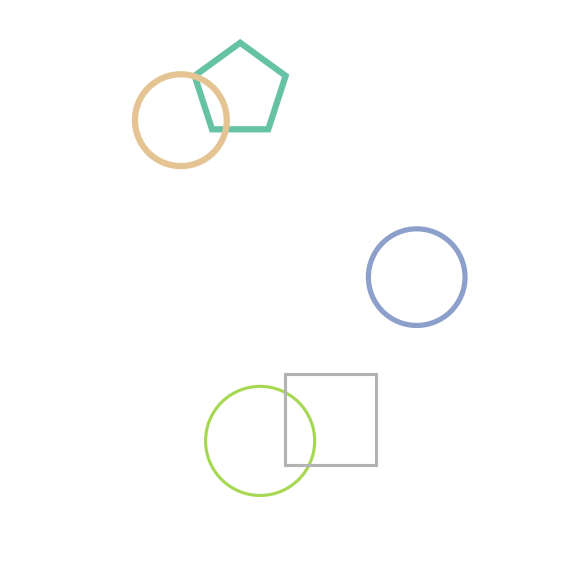[{"shape": "pentagon", "thickness": 3, "radius": 0.41, "center": [0.416, 0.842]}, {"shape": "circle", "thickness": 2.5, "radius": 0.42, "center": [0.722, 0.519]}, {"shape": "circle", "thickness": 1.5, "radius": 0.47, "center": [0.45, 0.236]}, {"shape": "circle", "thickness": 3, "radius": 0.4, "center": [0.313, 0.791]}, {"shape": "square", "thickness": 1.5, "radius": 0.4, "center": [0.572, 0.272]}]